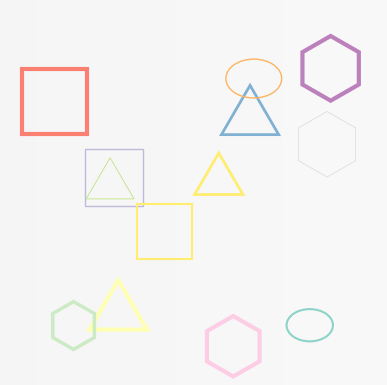[{"shape": "oval", "thickness": 1.5, "radius": 0.3, "center": [0.799, 0.155]}, {"shape": "triangle", "thickness": 3, "radius": 0.43, "center": [0.305, 0.187]}, {"shape": "square", "thickness": 1, "radius": 0.37, "center": [0.293, 0.539]}, {"shape": "square", "thickness": 3, "radius": 0.42, "center": [0.14, 0.737]}, {"shape": "triangle", "thickness": 2, "radius": 0.43, "center": [0.645, 0.693]}, {"shape": "oval", "thickness": 1, "radius": 0.36, "center": [0.655, 0.796]}, {"shape": "triangle", "thickness": 0.5, "radius": 0.36, "center": [0.284, 0.519]}, {"shape": "hexagon", "thickness": 3, "radius": 0.39, "center": [0.602, 0.101]}, {"shape": "hexagon", "thickness": 0.5, "radius": 0.43, "center": [0.844, 0.625]}, {"shape": "hexagon", "thickness": 3, "radius": 0.42, "center": [0.853, 0.822]}, {"shape": "hexagon", "thickness": 2.5, "radius": 0.31, "center": [0.19, 0.155]}, {"shape": "triangle", "thickness": 2, "radius": 0.36, "center": [0.565, 0.531]}, {"shape": "square", "thickness": 1.5, "radius": 0.36, "center": [0.425, 0.399]}]